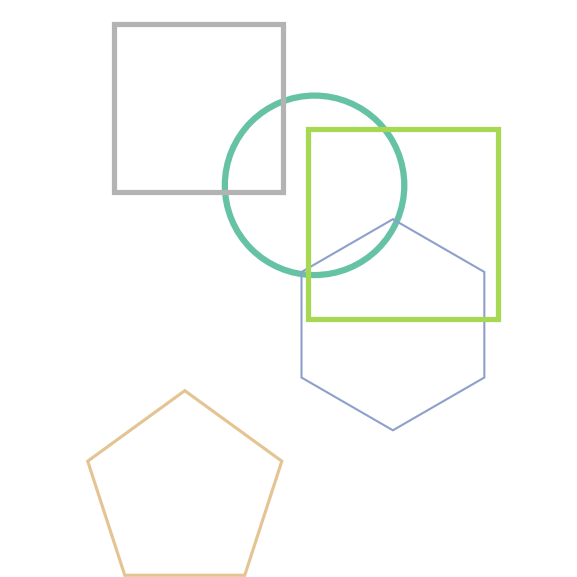[{"shape": "circle", "thickness": 3, "radius": 0.78, "center": [0.545, 0.678]}, {"shape": "hexagon", "thickness": 1, "radius": 0.91, "center": [0.68, 0.437]}, {"shape": "square", "thickness": 2.5, "radius": 0.82, "center": [0.697, 0.612]}, {"shape": "pentagon", "thickness": 1.5, "radius": 0.88, "center": [0.32, 0.146]}, {"shape": "square", "thickness": 2.5, "radius": 0.73, "center": [0.344, 0.813]}]